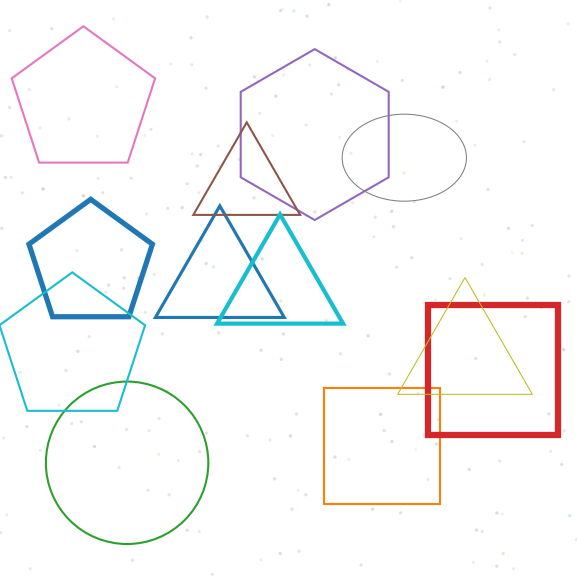[{"shape": "triangle", "thickness": 1.5, "radius": 0.64, "center": [0.381, 0.514]}, {"shape": "pentagon", "thickness": 2.5, "radius": 0.56, "center": [0.157, 0.542]}, {"shape": "square", "thickness": 1, "radius": 0.5, "center": [0.662, 0.226]}, {"shape": "circle", "thickness": 1, "radius": 0.7, "center": [0.22, 0.198]}, {"shape": "square", "thickness": 3, "radius": 0.56, "center": [0.854, 0.358]}, {"shape": "hexagon", "thickness": 1, "radius": 0.74, "center": [0.545, 0.766]}, {"shape": "triangle", "thickness": 1, "radius": 0.53, "center": [0.427, 0.68]}, {"shape": "pentagon", "thickness": 1, "radius": 0.65, "center": [0.144, 0.823]}, {"shape": "oval", "thickness": 0.5, "radius": 0.54, "center": [0.7, 0.726]}, {"shape": "triangle", "thickness": 0.5, "radius": 0.67, "center": [0.805, 0.384]}, {"shape": "pentagon", "thickness": 1, "radius": 0.66, "center": [0.125, 0.395]}, {"shape": "triangle", "thickness": 2, "radius": 0.63, "center": [0.485, 0.502]}]